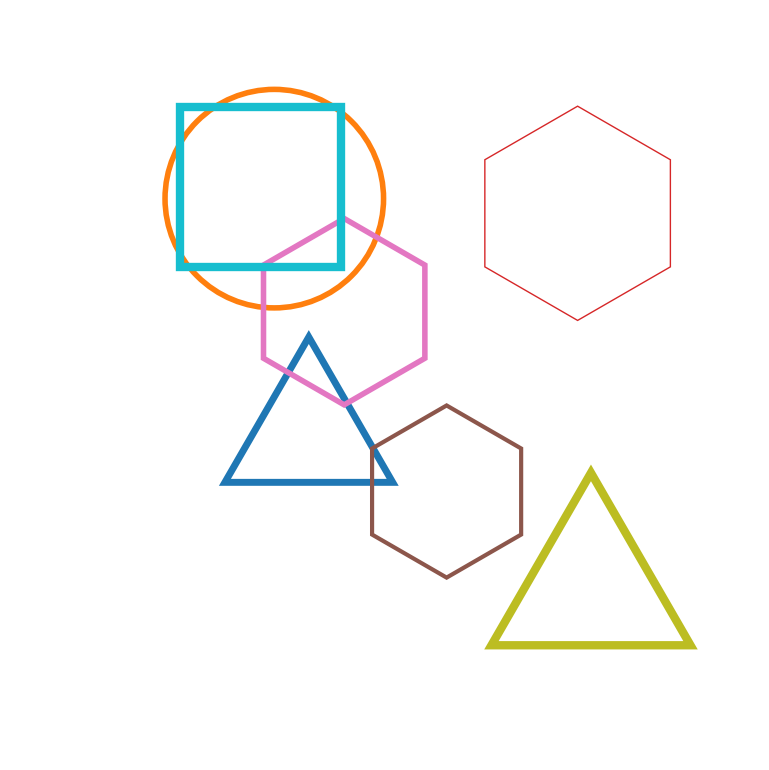[{"shape": "triangle", "thickness": 2.5, "radius": 0.63, "center": [0.401, 0.436]}, {"shape": "circle", "thickness": 2, "radius": 0.71, "center": [0.356, 0.742]}, {"shape": "hexagon", "thickness": 0.5, "radius": 0.7, "center": [0.75, 0.723]}, {"shape": "hexagon", "thickness": 1.5, "radius": 0.56, "center": [0.58, 0.362]}, {"shape": "hexagon", "thickness": 2, "radius": 0.6, "center": [0.447, 0.595]}, {"shape": "triangle", "thickness": 3, "radius": 0.75, "center": [0.767, 0.237]}, {"shape": "square", "thickness": 3, "radius": 0.52, "center": [0.338, 0.757]}]